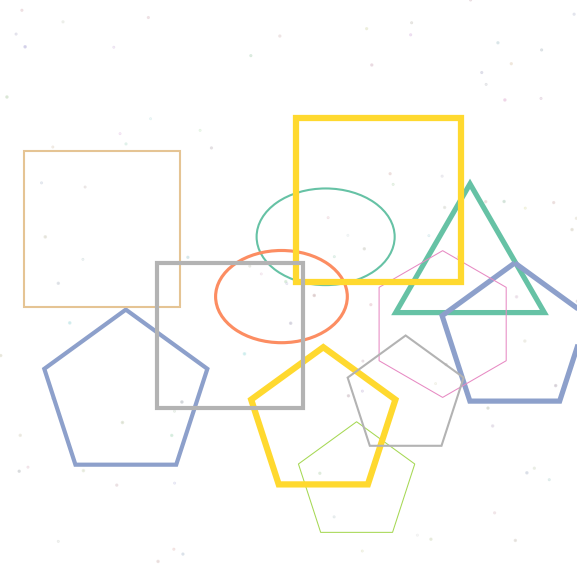[{"shape": "triangle", "thickness": 2.5, "radius": 0.74, "center": [0.814, 0.532]}, {"shape": "oval", "thickness": 1, "radius": 0.6, "center": [0.564, 0.589]}, {"shape": "oval", "thickness": 1.5, "radius": 0.57, "center": [0.487, 0.486]}, {"shape": "pentagon", "thickness": 2, "radius": 0.74, "center": [0.218, 0.315]}, {"shape": "pentagon", "thickness": 2.5, "radius": 0.66, "center": [0.891, 0.412]}, {"shape": "hexagon", "thickness": 0.5, "radius": 0.64, "center": [0.766, 0.438]}, {"shape": "pentagon", "thickness": 0.5, "radius": 0.53, "center": [0.617, 0.163]}, {"shape": "pentagon", "thickness": 3, "radius": 0.66, "center": [0.56, 0.267]}, {"shape": "square", "thickness": 3, "radius": 0.71, "center": [0.656, 0.653]}, {"shape": "square", "thickness": 1, "radius": 0.67, "center": [0.177, 0.602]}, {"shape": "pentagon", "thickness": 1, "radius": 0.53, "center": [0.702, 0.313]}, {"shape": "square", "thickness": 2, "radius": 0.63, "center": [0.398, 0.418]}]